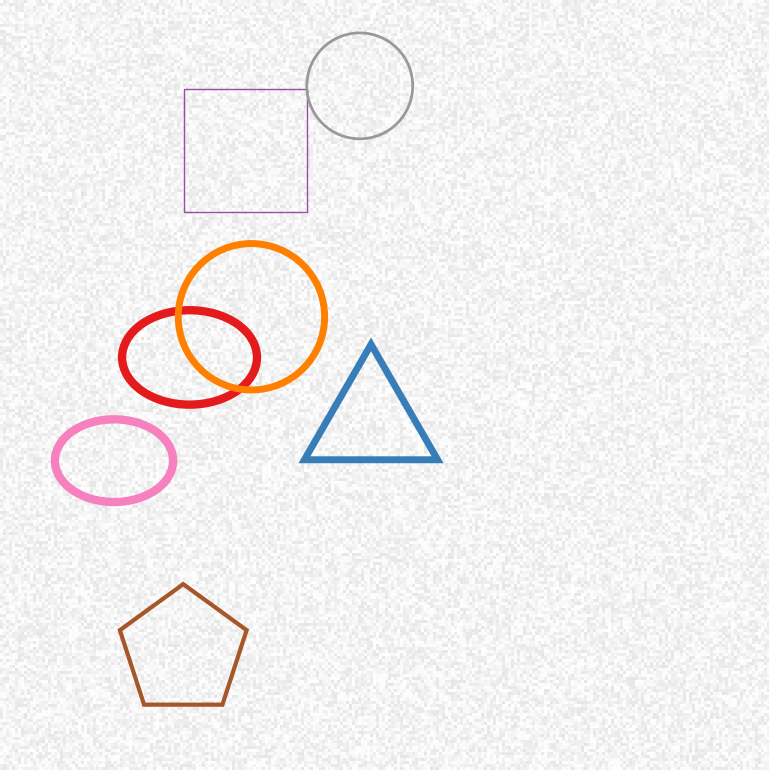[{"shape": "oval", "thickness": 3, "radius": 0.44, "center": [0.246, 0.536]}, {"shape": "triangle", "thickness": 2.5, "radius": 0.5, "center": [0.482, 0.453]}, {"shape": "square", "thickness": 0.5, "radius": 0.4, "center": [0.319, 0.805]}, {"shape": "circle", "thickness": 2.5, "radius": 0.48, "center": [0.327, 0.589]}, {"shape": "pentagon", "thickness": 1.5, "radius": 0.43, "center": [0.238, 0.155]}, {"shape": "oval", "thickness": 3, "radius": 0.38, "center": [0.148, 0.402]}, {"shape": "circle", "thickness": 1, "radius": 0.34, "center": [0.467, 0.888]}]